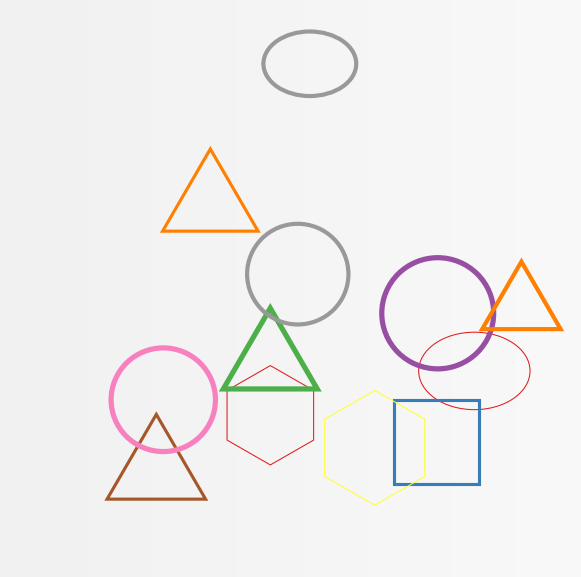[{"shape": "hexagon", "thickness": 0.5, "radius": 0.43, "center": [0.465, 0.28]}, {"shape": "oval", "thickness": 0.5, "radius": 0.48, "center": [0.816, 0.357]}, {"shape": "square", "thickness": 1.5, "radius": 0.36, "center": [0.751, 0.234]}, {"shape": "triangle", "thickness": 2.5, "radius": 0.47, "center": [0.465, 0.372]}, {"shape": "circle", "thickness": 2.5, "radius": 0.48, "center": [0.753, 0.457]}, {"shape": "triangle", "thickness": 2, "radius": 0.39, "center": [0.897, 0.468]}, {"shape": "triangle", "thickness": 1.5, "radius": 0.47, "center": [0.362, 0.646]}, {"shape": "hexagon", "thickness": 0.5, "radius": 0.5, "center": [0.645, 0.224]}, {"shape": "triangle", "thickness": 1.5, "radius": 0.49, "center": [0.269, 0.184]}, {"shape": "circle", "thickness": 2.5, "radius": 0.45, "center": [0.281, 0.307]}, {"shape": "circle", "thickness": 2, "radius": 0.44, "center": [0.512, 0.524]}, {"shape": "oval", "thickness": 2, "radius": 0.4, "center": [0.533, 0.889]}]